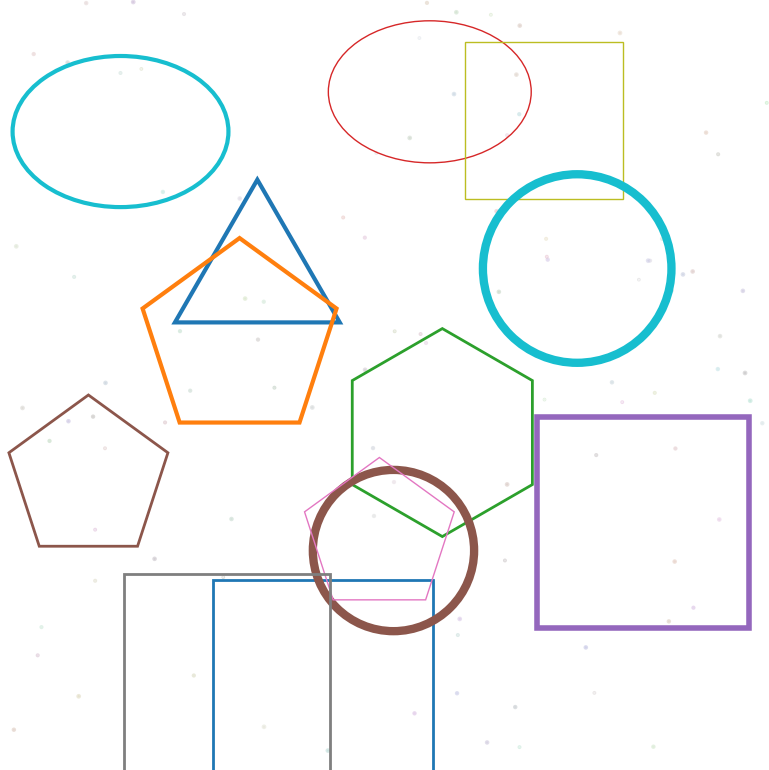[{"shape": "triangle", "thickness": 1.5, "radius": 0.62, "center": [0.334, 0.643]}, {"shape": "square", "thickness": 1, "radius": 0.71, "center": [0.419, 0.104]}, {"shape": "pentagon", "thickness": 1.5, "radius": 0.66, "center": [0.311, 0.558]}, {"shape": "hexagon", "thickness": 1, "radius": 0.68, "center": [0.574, 0.438]}, {"shape": "oval", "thickness": 0.5, "radius": 0.66, "center": [0.558, 0.881]}, {"shape": "square", "thickness": 2, "radius": 0.69, "center": [0.835, 0.321]}, {"shape": "pentagon", "thickness": 1, "radius": 0.54, "center": [0.115, 0.378]}, {"shape": "circle", "thickness": 3, "radius": 0.52, "center": [0.511, 0.285]}, {"shape": "pentagon", "thickness": 0.5, "radius": 0.51, "center": [0.493, 0.304]}, {"shape": "square", "thickness": 1, "radius": 0.67, "center": [0.295, 0.121]}, {"shape": "square", "thickness": 0.5, "radius": 0.51, "center": [0.706, 0.843]}, {"shape": "circle", "thickness": 3, "radius": 0.61, "center": [0.75, 0.651]}, {"shape": "oval", "thickness": 1.5, "radius": 0.7, "center": [0.157, 0.829]}]